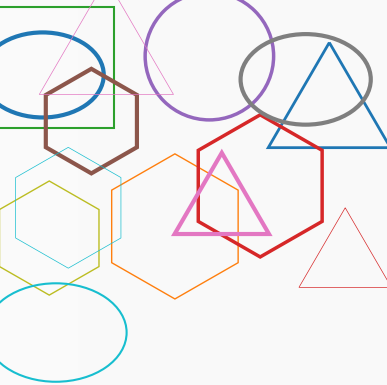[{"shape": "oval", "thickness": 3, "radius": 0.79, "center": [0.11, 0.805]}, {"shape": "triangle", "thickness": 2, "radius": 0.91, "center": [0.85, 0.707]}, {"shape": "hexagon", "thickness": 1, "radius": 0.94, "center": [0.451, 0.412]}, {"shape": "square", "thickness": 1.5, "radius": 0.79, "center": [0.135, 0.825]}, {"shape": "triangle", "thickness": 0.5, "radius": 0.69, "center": [0.891, 0.322]}, {"shape": "hexagon", "thickness": 2.5, "radius": 0.92, "center": [0.671, 0.517]}, {"shape": "circle", "thickness": 2.5, "radius": 0.83, "center": [0.54, 0.854]}, {"shape": "hexagon", "thickness": 3, "radius": 0.68, "center": [0.236, 0.685]}, {"shape": "triangle", "thickness": 0.5, "radius": 1.0, "center": [0.275, 0.855]}, {"shape": "triangle", "thickness": 3, "radius": 0.7, "center": [0.572, 0.462]}, {"shape": "oval", "thickness": 3, "radius": 0.84, "center": [0.789, 0.794]}, {"shape": "hexagon", "thickness": 1, "radius": 0.74, "center": [0.127, 0.382]}, {"shape": "oval", "thickness": 1.5, "radius": 0.91, "center": [0.144, 0.136]}, {"shape": "hexagon", "thickness": 0.5, "radius": 0.78, "center": [0.176, 0.46]}]